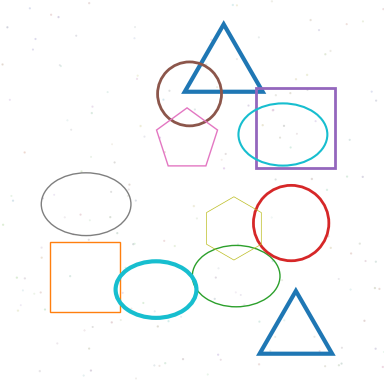[{"shape": "triangle", "thickness": 3, "radius": 0.54, "center": [0.768, 0.136]}, {"shape": "triangle", "thickness": 3, "radius": 0.58, "center": [0.581, 0.82]}, {"shape": "square", "thickness": 1, "radius": 0.45, "center": [0.22, 0.282]}, {"shape": "oval", "thickness": 1, "radius": 0.57, "center": [0.613, 0.283]}, {"shape": "circle", "thickness": 2, "radius": 0.49, "center": [0.756, 0.421]}, {"shape": "square", "thickness": 2, "radius": 0.52, "center": [0.768, 0.668]}, {"shape": "circle", "thickness": 2, "radius": 0.42, "center": [0.492, 0.756]}, {"shape": "pentagon", "thickness": 1, "radius": 0.42, "center": [0.486, 0.637]}, {"shape": "oval", "thickness": 1, "radius": 0.58, "center": [0.224, 0.47]}, {"shape": "hexagon", "thickness": 0.5, "radius": 0.41, "center": [0.608, 0.407]}, {"shape": "oval", "thickness": 3, "radius": 0.52, "center": [0.405, 0.248]}, {"shape": "oval", "thickness": 1.5, "radius": 0.58, "center": [0.735, 0.651]}]